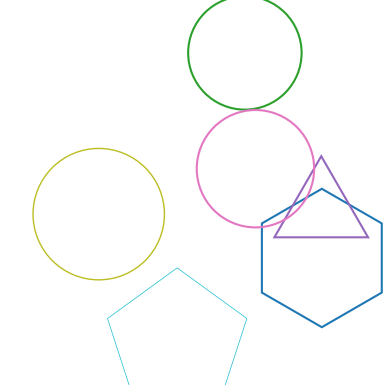[{"shape": "hexagon", "thickness": 1.5, "radius": 0.9, "center": [0.836, 0.33]}, {"shape": "circle", "thickness": 1.5, "radius": 0.74, "center": [0.636, 0.863]}, {"shape": "triangle", "thickness": 1.5, "radius": 0.7, "center": [0.834, 0.454]}, {"shape": "circle", "thickness": 1.5, "radius": 0.76, "center": [0.664, 0.562]}, {"shape": "circle", "thickness": 1, "radius": 0.85, "center": [0.256, 0.444]}, {"shape": "pentagon", "thickness": 0.5, "radius": 0.95, "center": [0.46, 0.114]}]